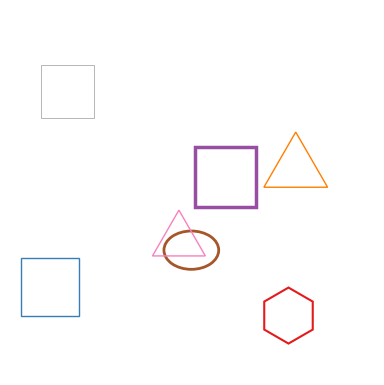[{"shape": "hexagon", "thickness": 1.5, "radius": 0.36, "center": [0.749, 0.18]}, {"shape": "square", "thickness": 1, "radius": 0.38, "center": [0.129, 0.253]}, {"shape": "square", "thickness": 2.5, "radius": 0.39, "center": [0.586, 0.54]}, {"shape": "triangle", "thickness": 1, "radius": 0.48, "center": [0.768, 0.561]}, {"shape": "oval", "thickness": 2, "radius": 0.36, "center": [0.497, 0.35]}, {"shape": "triangle", "thickness": 1, "radius": 0.4, "center": [0.465, 0.375]}, {"shape": "square", "thickness": 0.5, "radius": 0.35, "center": [0.176, 0.763]}]